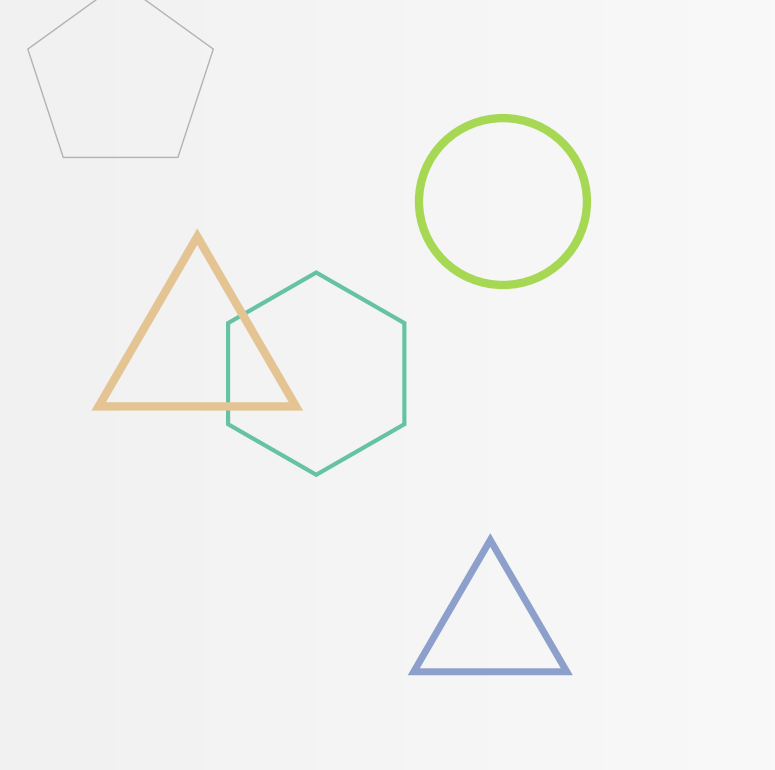[{"shape": "hexagon", "thickness": 1.5, "radius": 0.66, "center": [0.408, 0.515]}, {"shape": "triangle", "thickness": 2.5, "radius": 0.57, "center": [0.633, 0.185]}, {"shape": "circle", "thickness": 3, "radius": 0.54, "center": [0.649, 0.738]}, {"shape": "triangle", "thickness": 3, "radius": 0.73, "center": [0.255, 0.546]}, {"shape": "pentagon", "thickness": 0.5, "radius": 0.63, "center": [0.156, 0.897]}]